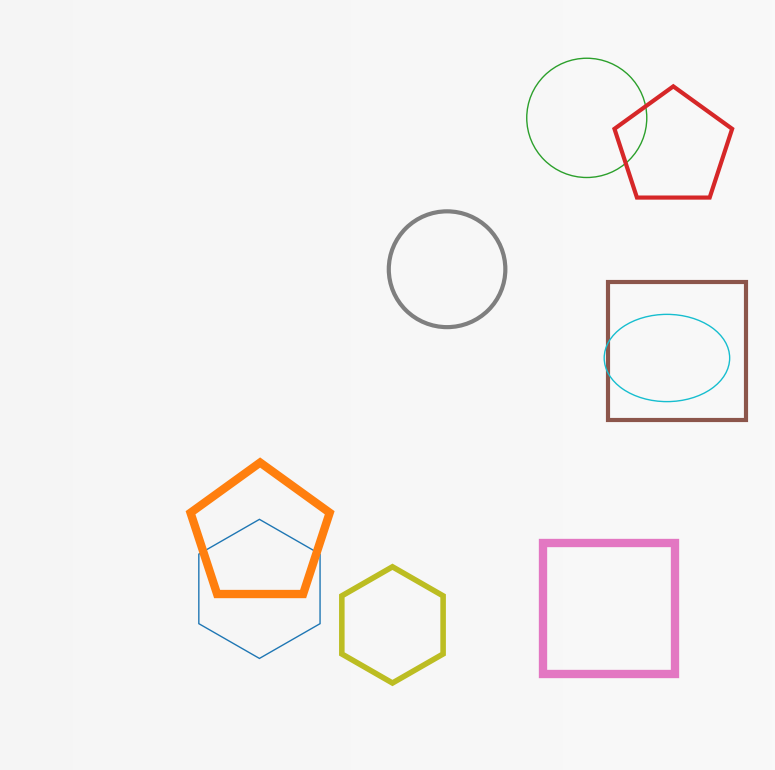[{"shape": "hexagon", "thickness": 0.5, "radius": 0.45, "center": [0.335, 0.235]}, {"shape": "pentagon", "thickness": 3, "radius": 0.47, "center": [0.336, 0.305]}, {"shape": "circle", "thickness": 0.5, "radius": 0.39, "center": [0.757, 0.847]}, {"shape": "pentagon", "thickness": 1.5, "radius": 0.4, "center": [0.869, 0.808]}, {"shape": "square", "thickness": 1.5, "radius": 0.45, "center": [0.874, 0.544]}, {"shape": "square", "thickness": 3, "radius": 0.43, "center": [0.785, 0.209]}, {"shape": "circle", "thickness": 1.5, "radius": 0.38, "center": [0.577, 0.65]}, {"shape": "hexagon", "thickness": 2, "radius": 0.38, "center": [0.506, 0.188]}, {"shape": "oval", "thickness": 0.5, "radius": 0.4, "center": [0.861, 0.535]}]